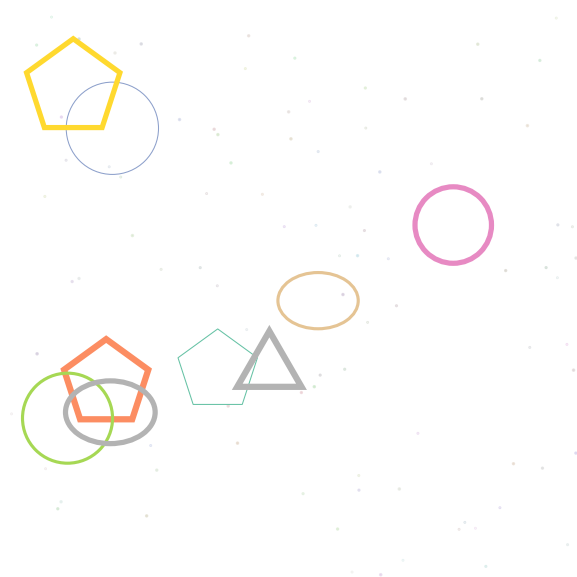[{"shape": "pentagon", "thickness": 0.5, "radius": 0.36, "center": [0.377, 0.357]}, {"shape": "pentagon", "thickness": 3, "radius": 0.38, "center": [0.184, 0.335]}, {"shape": "circle", "thickness": 0.5, "radius": 0.4, "center": [0.195, 0.777]}, {"shape": "circle", "thickness": 2.5, "radius": 0.33, "center": [0.785, 0.609]}, {"shape": "circle", "thickness": 1.5, "radius": 0.39, "center": [0.117, 0.275]}, {"shape": "pentagon", "thickness": 2.5, "radius": 0.43, "center": [0.127, 0.847]}, {"shape": "oval", "thickness": 1.5, "radius": 0.35, "center": [0.551, 0.479]}, {"shape": "oval", "thickness": 2.5, "radius": 0.39, "center": [0.191, 0.285]}, {"shape": "triangle", "thickness": 3, "radius": 0.32, "center": [0.466, 0.361]}]